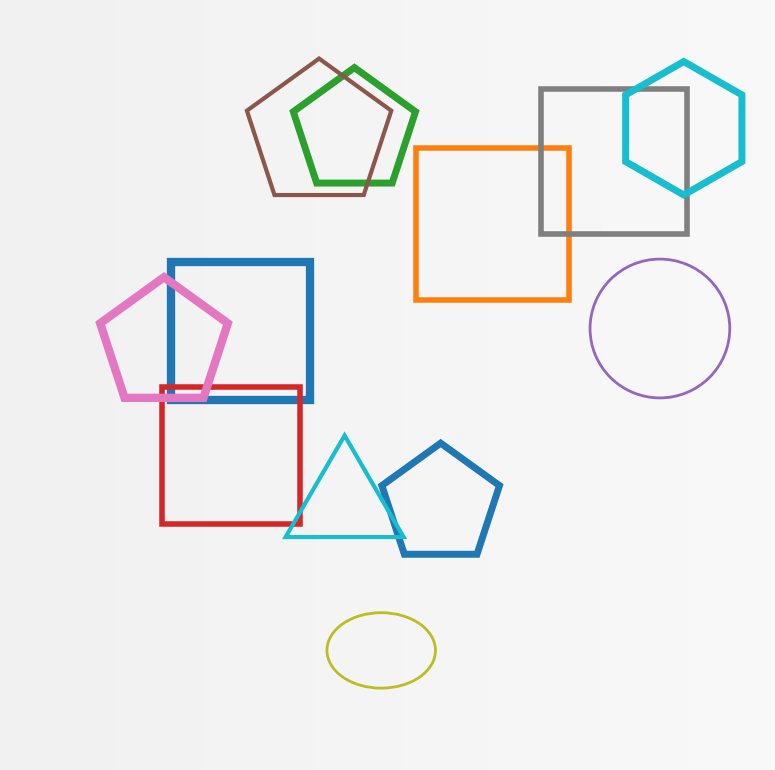[{"shape": "pentagon", "thickness": 2.5, "radius": 0.4, "center": [0.569, 0.345]}, {"shape": "square", "thickness": 3, "radius": 0.45, "center": [0.31, 0.57]}, {"shape": "square", "thickness": 2, "radius": 0.49, "center": [0.636, 0.709]}, {"shape": "pentagon", "thickness": 2.5, "radius": 0.41, "center": [0.457, 0.829]}, {"shape": "square", "thickness": 2, "radius": 0.45, "center": [0.298, 0.408]}, {"shape": "circle", "thickness": 1, "radius": 0.45, "center": [0.851, 0.573]}, {"shape": "pentagon", "thickness": 1.5, "radius": 0.49, "center": [0.412, 0.826]}, {"shape": "pentagon", "thickness": 3, "radius": 0.43, "center": [0.212, 0.553]}, {"shape": "square", "thickness": 2, "radius": 0.47, "center": [0.792, 0.79]}, {"shape": "oval", "thickness": 1, "radius": 0.35, "center": [0.492, 0.155]}, {"shape": "triangle", "thickness": 1.5, "radius": 0.44, "center": [0.445, 0.346]}, {"shape": "hexagon", "thickness": 2.5, "radius": 0.43, "center": [0.882, 0.833]}]